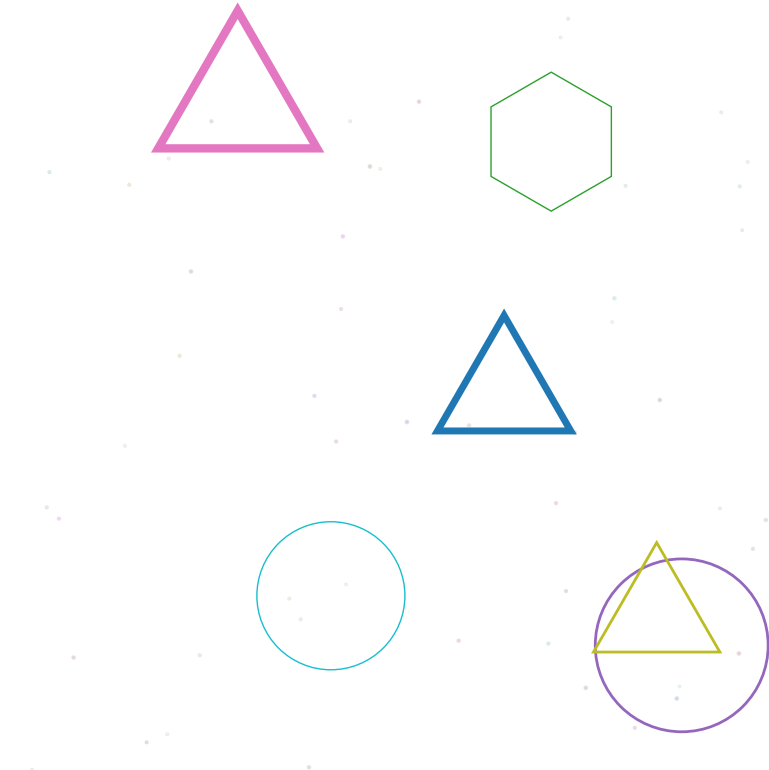[{"shape": "triangle", "thickness": 2.5, "radius": 0.5, "center": [0.655, 0.49]}, {"shape": "hexagon", "thickness": 0.5, "radius": 0.45, "center": [0.716, 0.816]}, {"shape": "circle", "thickness": 1, "radius": 0.56, "center": [0.885, 0.162]}, {"shape": "triangle", "thickness": 3, "radius": 0.6, "center": [0.309, 0.867]}, {"shape": "triangle", "thickness": 1, "radius": 0.47, "center": [0.853, 0.201]}, {"shape": "circle", "thickness": 0.5, "radius": 0.48, "center": [0.43, 0.226]}]